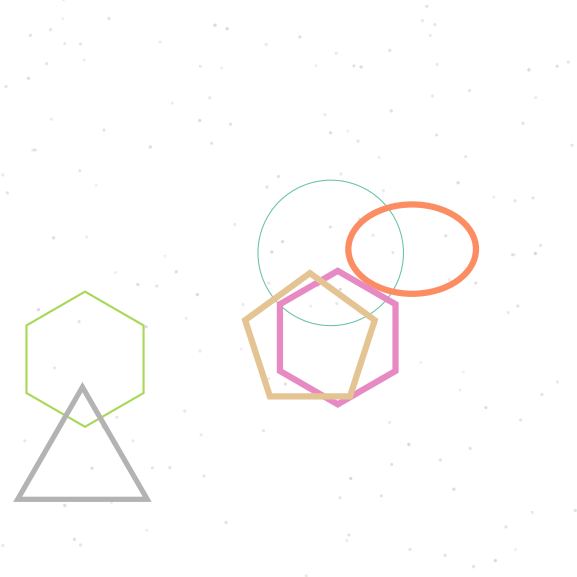[{"shape": "circle", "thickness": 0.5, "radius": 0.63, "center": [0.573, 0.561]}, {"shape": "oval", "thickness": 3, "radius": 0.55, "center": [0.714, 0.568]}, {"shape": "hexagon", "thickness": 3, "radius": 0.58, "center": [0.585, 0.415]}, {"shape": "hexagon", "thickness": 1, "radius": 0.59, "center": [0.147, 0.377]}, {"shape": "pentagon", "thickness": 3, "radius": 0.59, "center": [0.537, 0.408]}, {"shape": "triangle", "thickness": 2.5, "radius": 0.65, "center": [0.143, 0.199]}]